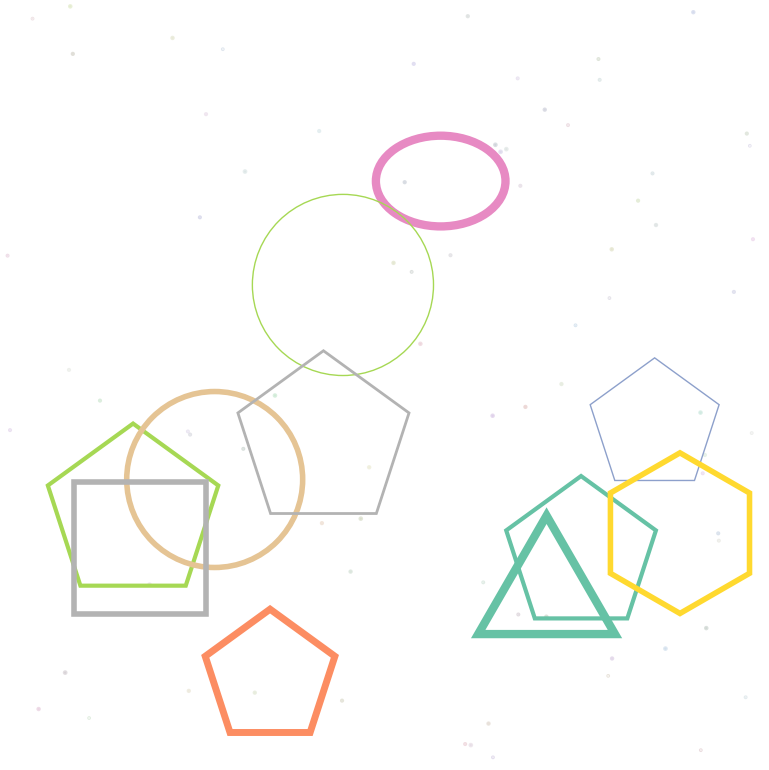[{"shape": "triangle", "thickness": 3, "radius": 0.51, "center": [0.71, 0.228]}, {"shape": "pentagon", "thickness": 1.5, "radius": 0.51, "center": [0.755, 0.28]}, {"shape": "pentagon", "thickness": 2.5, "radius": 0.44, "center": [0.351, 0.12]}, {"shape": "pentagon", "thickness": 0.5, "radius": 0.44, "center": [0.85, 0.447]}, {"shape": "oval", "thickness": 3, "radius": 0.42, "center": [0.572, 0.765]}, {"shape": "circle", "thickness": 0.5, "radius": 0.59, "center": [0.445, 0.63]}, {"shape": "pentagon", "thickness": 1.5, "radius": 0.58, "center": [0.173, 0.334]}, {"shape": "hexagon", "thickness": 2, "radius": 0.52, "center": [0.883, 0.308]}, {"shape": "circle", "thickness": 2, "radius": 0.57, "center": [0.279, 0.377]}, {"shape": "pentagon", "thickness": 1, "radius": 0.58, "center": [0.42, 0.428]}, {"shape": "square", "thickness": 2, "radius": 0.43, "center": [0.181, 0.288]}]